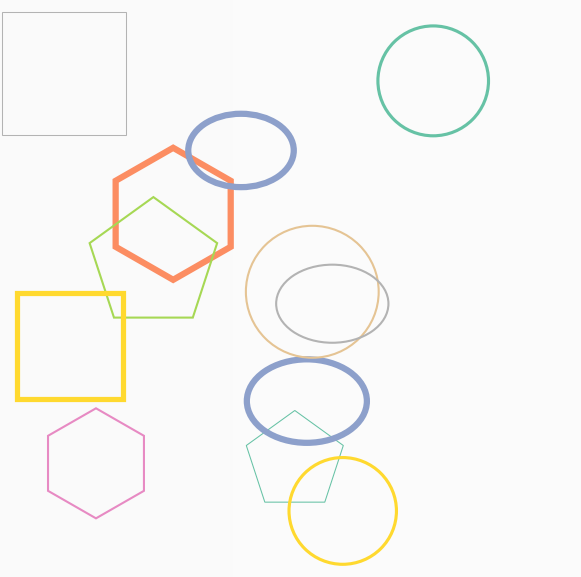[{"shape": "circle", "thickness": 1.5, "radius": 0.48, "center": [0.745, 0.859]}, {"shape": "pentagon", "thickness": 0.5, "radius": 0.44, "center": [0.507, 0.201]}, {"shape": "hexagon", "thickness": 3, "radius": 0.57, "center": [0.298, 0.629]}, {"shape": "oval", "thickness": 3, "radius": 0.52, "center": [0.528, 0.305]}, {"shape": "oval", "thickness": 3, "radius": 0.45, "center": [0.415, 0.739]}, {"shape": "hexagon", "thickness": 1, "radius": 0.48, "center": [0.165, 0.197]}, {"shape": "pentagon", "thickness": 1, "radius": 0.58, "center": [0.264, 0.543]}, {"shape": "square", "thickness": 2.5, "radius": 0.46, "center": [0.121, 0.4]}, {"shape": "circle", "thickness": 1.5, "radius": 0.46, "center": [0.59, 0.114]}, {"shape": "circle", "thickness": 1, "radius": 0.57, "center": [0.537, 0.494]}, {"shape": "oval", "thickness": 1, "radius": 0.48, "center": [0.572, 0.473]}, {"shape": "square", "thickness": 0.5, "radius": 0.53, "center": [0.11, 0.872]}]